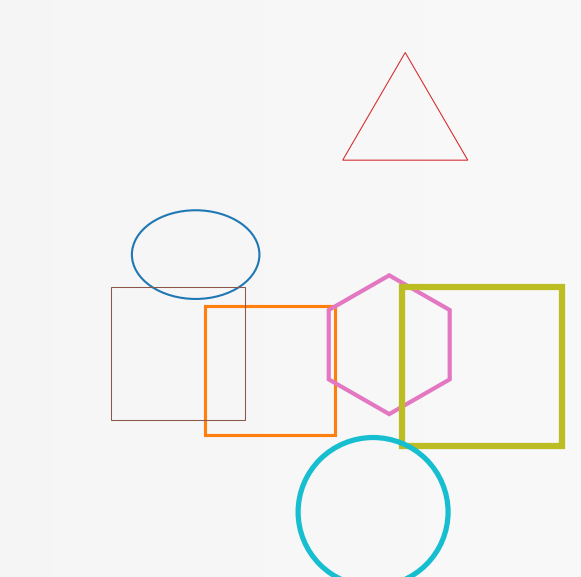[{"shape": "oval", "thickness": 1, "radius": 0.55, "center": [0.337, 0.558]}, {"shape": "square", "thickness": 1.5, "radius": 0.56, "center": [0.465, 0.358]}, {"shape": "triangle", "thickness": 0.5, "radius": 0.62, "center": [0.697, 0.784]}, {"shape": "square", "thickness": 0.5, "radius": 0.58, "center": [0.306, 0.387]}, {"shape": "hexagon", "thickness": 2, "radius": 0.6, "center": [0.67, 0.402]}, {"shape": "square", "thickness": 3, "radius": 0.69, "center": [0.829, 0.365]}, {"shape": "circle", "thickness": 2.5, "radius": 0.65, "center": [0.642, 0.113]}]